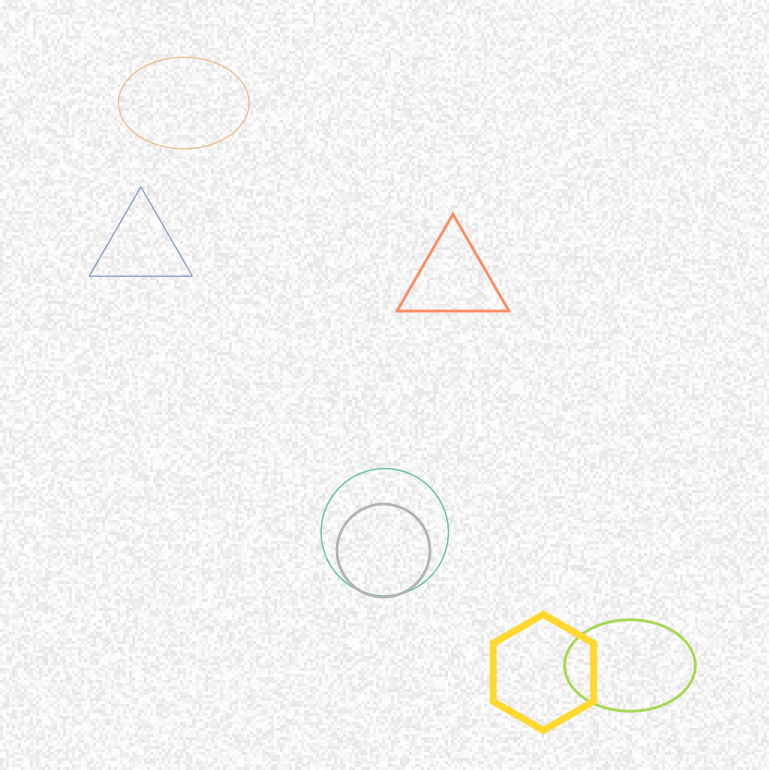[{"shape": "circle", "thickness": 0.5, "radius": 0.41, "center": [0.5, 0.309]}, {"shape": "triangle", "thickness": 1, "radius": 0.42, "center": [0.588, 0.638]}, {"shape": "triangle", "thickness": 0.5, "radius": 0.39, "center": [0.183, 0.68]}, {"shape": "oval", "thickness": 1, "radius": 0.42, "center": [0.818, 0.136]}, {"shape": "hexagon", "thickness": 2.5, "radius": 0.38, "center": [0.706, 0.127]}, {"shape": "oval", "thickness": 0.5, "radius": 0.42, "center": [0.239, 0.866]}, {"shape": "circle", "thickness": 1, "radius": 0.3, "center": [0.498, 0.285]}]